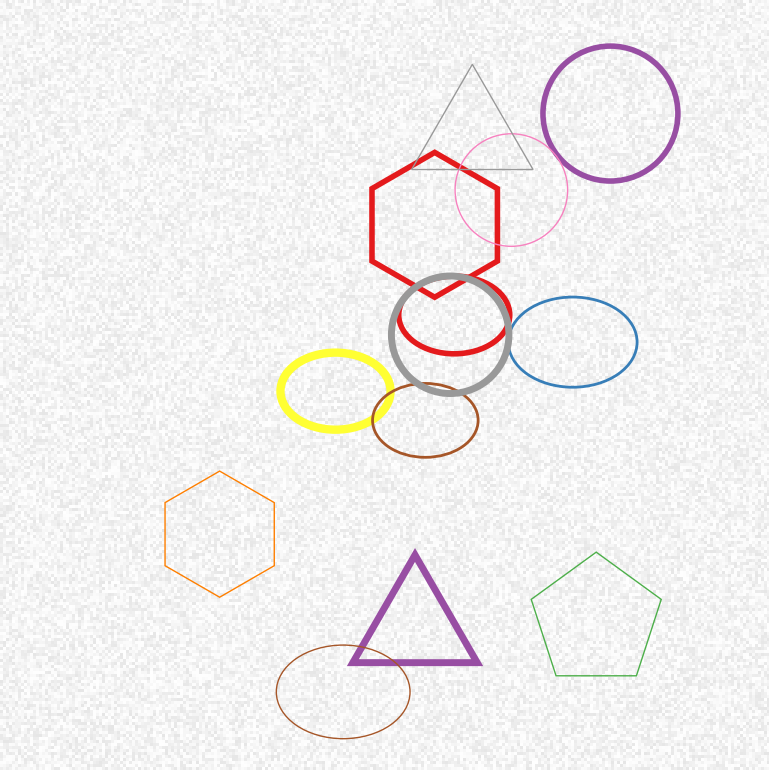[{"shape": "hexagon", "thickness": 2, "radius": 0.47, "center": [0.565, 0.708]}, {"shape": "oval", "thickness": 2, "radius": 0.36, "center": [0.59, 0.591]}, {"shape": "oval", "thickness": 1, "radius": 0.42, "center": [0.744, 0.556]}, {"shape": "pentagon", "thickness": 0.5, "radius": 0.44, "center": [0.774, 0.194]}, {"shape": "circle", "thickness": 2, "radius": 0.44, "center": [0.793, 0.853]}, {"shape": "triangle", "thickness": 2.5, "radius": 0.47, "center": [0.539, 0.186]}, {"shape": "hexagon", "thickness": 0.5, "radius": 0.41, "center": [0.285, 0.306]}, {"shape": "oval", "thickness": 3, "radius": 0.36, "center": [0.436, 0.492]}, {"shape": "oval", "thickness": 0.5, "radius": 0.43, "center": [0.446, 0.101]}, {"shape": "oval", "thickness": 1, "radius": 0.34, "center": [0.552, 0.454]}, {"shape": "circle", "thickness": 0.5, "radius": 0.37, "center": [0.664, 0.753]}, {"shape": "circle", "thickness": 2.5, "radius": 0.38, "center": [0.585, 0.565]}, {"shape": "triangle", "thickness": 0.5, "radius": 0.46, "center": [0.613, 0.825]}]